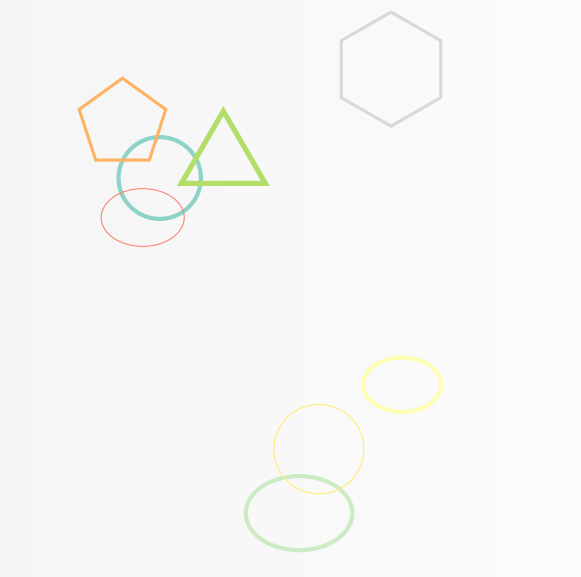[{"shape": "circle", "thickness": 2, "radius": 0.35, "center": [0.275, 0.691]}, {"shape": "oval", "thickness": 2, "radius": 0.34, "center": [0.692, 0.333]}, {"shape": "oval", "thickness": 0.5, "radius": 0.36, "center": [0.246, 0.622]}, {"shape": "pentagon", "thickness": 1.5, "radius": 0.39, "center": [0.211, 0.785]}, {"shape": "triangle", "thickness": 2.5, "radius": 0.42, "center": [0.384, 0.723]}, {"shape": "hexagon", "thickness": 1.5, "radius": 0.49, "center": [0.673, 0.879]}, {"shape": "oval", "thickness": 2, "radius": 0.46, "center": [0.515, 0.111]}, {"shape": "circle", "thickness": 0.5, "radius": 0.39, "center": [0.549, 0.221]}]